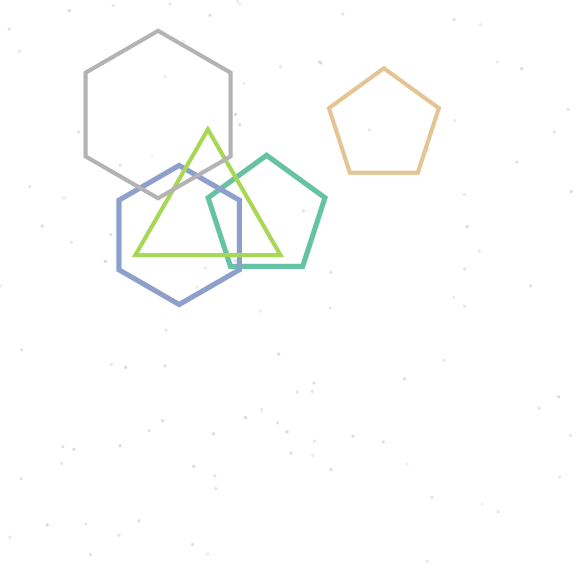[{"shape": "pentagon", "thickness": 2.5, "radius": 0.53, "center": [0.462, 0.624]}, {"shape": "hexagon", "thickness": 2.5, "radius": 0.6, "center": [0.31, 0.592]}, {"shape": "triangle", "thickness": 2, "radius": 0.73, "center": [0.36, 0.63]}, {"shape": "pentagon", "thickness": 2, "radius": 0.5, "center": [0.665, 0.781]}, {"shape": "hexagon", "thickness": 2, "radius": 0.72, "center": [0.274, 0.801]}]